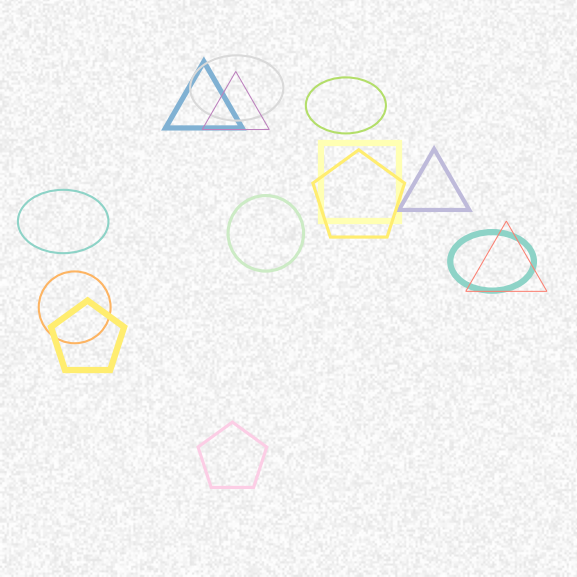[{"shape": "oval", "thickness": 1, "radius": 0.39, "center": [0.109, 0.616]}, {"shape": "oval", "thickness": 3, "radius": 0.36, "center": [0.852, 0.547]}, {"shape": "square", "thickness": 3, "radius": 0.34, "center": [0.624, 0.684]}, {"shape": "triangle", "thickness": 2, "radius": 0.35, "center": [0.752, 0.671]}, {"shape": "triangle", "thickness": 0.5, "radius": 0.41, "center": [0.877, 0.535]}, {"shape": "triangle", "thickness": 2.5, "radius": 0.38, "center": [0.353, 0.816]}, {"shape": "circle", "thickness": 1, "radius": 0.31, "center": [0.129, 0.467]}, {"shape": "oval", "thickness": 1, "radius": 0.35, "center": [0.599, 0.817]}, {"shape": "pentagon", "thickness": 1.5, "radius": 0.31, "center": [0.402, 0.206]}, {"shape": "oval", "thickness": 1, "radius": 0.4, "center": [0.41, 0.847]}, {"shape": "triangle", "thickness": 0.5, "radius": 0.34, "center": [0.408, 0.808]}, {"shape": "circle", "thickness": 1.5, "radius": 0.33, "center": [0.46, 0.595]}, {"shape": "pentagon", "thickness": 1.5, "radius": 0.42, "center": [0.621, 0.656]}, {"shape": "pentagon", "thickness": 3, "radius": 0.33, "center": [0.152, 0.412]}]